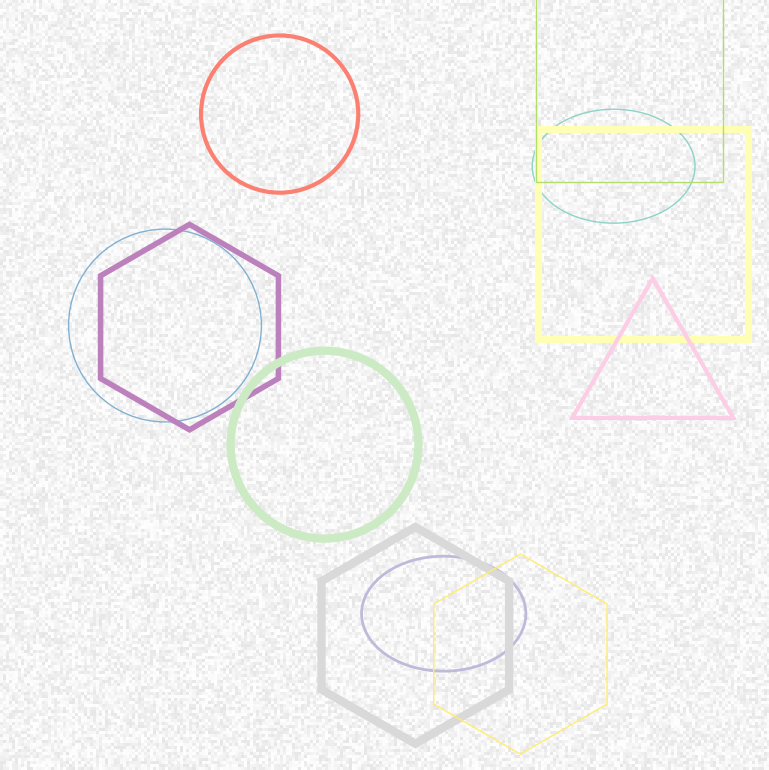[{"shape": "oval", "thickness": 0.5, "radius": 0.53, "center": [0.797, 0.784]}, {"shape": "square", "thickness": 2.5, "radius": 0.68, "center": [0.835, 0.696]}, {"shape": "oval", "thickness": 1, "radius": 0.53, "center": [0.576, 0.203]}, {"shape": "circle", "thickness": 1.5, "radius": 0.51, "center": [0.363, 0.852]}, {"shape": "circle", "thickness": 0.5, "radius": 0.63, "center": [0.214, 0.577]}, {"shape": "square", "thickness": 0.5, "radius": 0.6, "center": [0.817, 0.884]}, {"shape": "triangle", "thickness": 1.5, "radius": 0.6, "center": [0.848, 0.518]}, {"shape": "hexagon", "thickness": 3, "radius": 0.7, "center": [0.539, 0.175]}, {"shape": "hexagon", "thickness": 2, "radius": 0.67, "center": [0.246, 0.575]}, {"shape": "circle", "thickness": 3, "radius": 0.61, "center": [0.421, 0.423]}, {"shape": "hexagon", "thickness": 0.5, "radius": 0.65, "center": [0.676, 0.151]}]